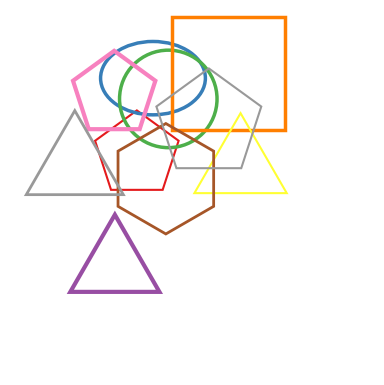[{"shape": "pentagon", "thickness": 1.5, "radius": 0.57, "center": [0.355, 0.599]}, {"shape": "oval", "thickness": 2.5, "radius": 0.68, "center": [0.397, 0.797]}, {"shape": "circle", "thickness": 2.5, "radius": 0.63, "center": [0.437, 0.743]}, {"shape": "triangle", "thickness": 3, "radius": 0.67, "center": [0.298, 0.309]}, {"shape": "square", "thickness": 2.5, "radius": 0.73, "center": [0.594, 0.809]}, {"shape": "triangle", "thickness": 1.5, "radius": 0.69, "center": [0.625, 0.568]}, {"shape": "hexagon", "thickness": 2, "radius": 0.72, "center": [0.431, 0.536]}, {"shape": "pentagon", "thickness": 3, "radius": 0.56, "center": [0.297, 0.755]}, {"shape": "pentagon", "thickness": 1.5, "radius": 0.72, "center": [0.542, 0.679]}, {"shape": "triangle", "thickness": 2, "radius": 0.73, "center": [0.194, 0.567]}]